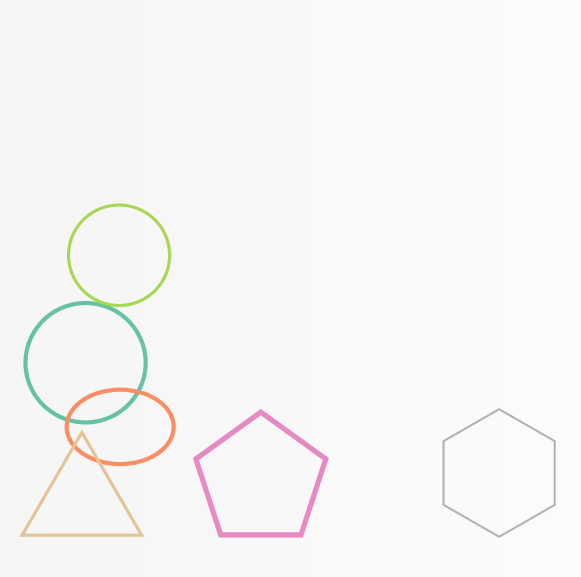[{"shape": "circle", "thickness": 2, "radius": 0.52, "center": [0.147, 0.371]}, {"shape": "oval", "thickness": 2, "radius": 0.46, "center": [0.207, 0.26]}, {"shape": "pentagon", "thickness": 2.5, "radius": 0.59, "center": [0.449, 0.168]}, {"shape": "circle", "thickness": 1.5, "radius": 0.43, "center": [0.205, 0.557]}, {"shape": "triangle", "thickness": 1.5, "radius": 0.59, "center": [0.141, 0.132]}, {"shape": "hexagon", "thickness": 1, "radius": 0.55, "center": [0.859, 0.18]}]